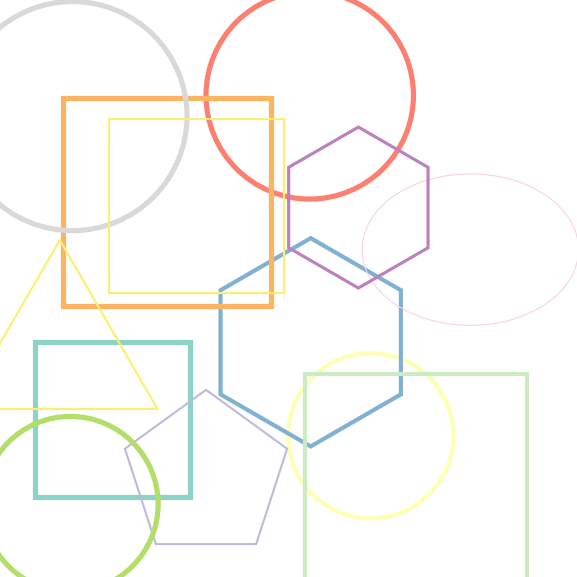[{"shape": "square", "thickness": 2.5, "radius": 0.67, "center": [0.194, 0.272]}, {"shape": "circle", "thickness": 2, "radius": 0.72, "center": [0.642, 0.245]}, {"shape": "pentagon", "thickness": 1, "radius": 0.74, "center": [0.357, 0.176]}, {"shape": "circle", "thickness": 2.5, "radius": 0.9, "center": [0.536, 0.834]}, {"shape": "hexagon", "thickness": 2, "radius": 0.9, "center": [0.538, 0.406]}, {"shape": "square", "thickness": 2.5, "radius": 0.9, "center": [0.289, 0.65]}, {"shape": "circle", "thickness": 2.5, "radius": 0.76, "center": [0.122, 0.126]}, {"shape": "oval", "thickness": 0.5, "radius": 0.94, "center": [0.814, 0.567]}, {"shape": "circle", "thickness": 2.5, "radius": 0.99, "center": [0.125, 0.798]}, {"shape": "hexagon", "thickness": 1.5, "radius": 0.7, "center": [0.621, 0.64]}, {"shape": "square", "thickness": 2, "radius": 0.96, "center": [0.72, 0.159]}, {"shape": "square", "thickness": 1, "radius": 0.76, "center": [0.34, 0.642]}, {"shape": "triangle", "thickness": 1, "radius": 0.98, "center": [0.104, 0.389]}]